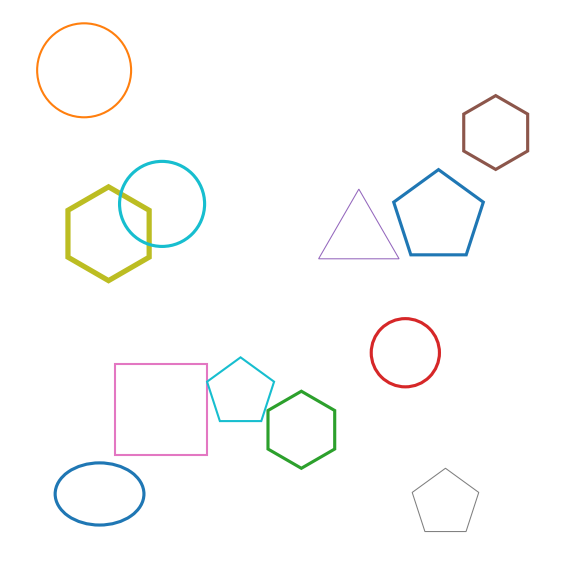[{"shape": "oval", "thickness": 1.5, "radius": 0.38, "center": [0.172, 0.144]}, {"shape": "pentagon", "thickness": 1.5, "radius": 0.41, "center": [0.759, 0.624]}, {"shape": "circle", "thickness": 1, "radius": 0.41, "center": [0.146, 0.877]}, {"shape": "hexagon", "thickness": 1.5, "radius": 0.33, "center": [0.522, 0.255]}, {"shape": "circle", "thickness": 1.5, "radius": 0.3, "center": [0.702, 0.388]}, {"shape": "triangle", "thickness": 0.5, "radius": 0.4, "center": [0.621, 0.591]}, {"shape": "hexagon", "thickness": 1.5, "radius": 0.32, "center": [0.858, 0.77]}, {"shape": "square", "thickness": 1, "radius": 0.39, "center": [0.279, 0.291]}, {"shape": "pentagon", "thickness": 0.5, "radius": 0.3, "center": [0.771, 0.128]}, {"shape": "hexagon", "thickness": 2.5, "radius": 0.41, "center": [0.188, 0.594]}, {"shape": "pentagon", "thickness": 1, "radius": 0.31, "center": [0.417, 0.319]}, {"shape": "circle", "thickness": 1.5, "radius": 0.37, "center": [0.281, 0.646]}]